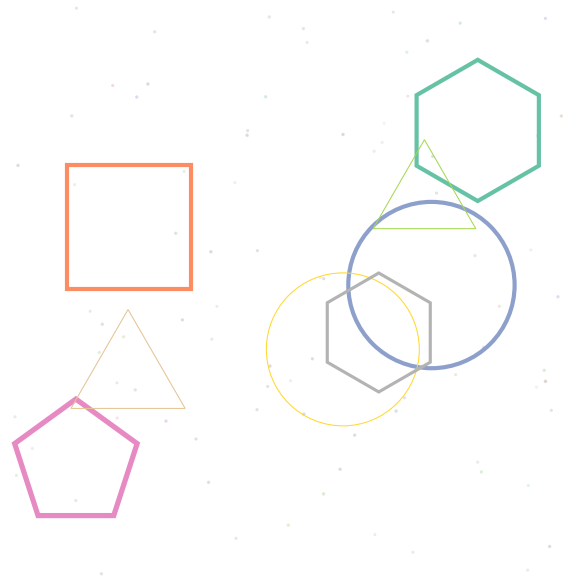[{"shape": "hexagon", "thickness": 2, "radius": 0.61, "center": [0.827, 0.773]}, {"shape": "square", "thickness": 2, "radius": 0.54, "center": [0.223, 0.606]}, {"shape": "circle", "thickness": 2, "radius": 0.72, "center": [0.747, 0.506]}, {"shape": "pentagon", "thickness": 2.5, "radius": 0.56, "center": [0.131, 0.197]}, {"shape": "triangle", "thickness": 0.5, "radius": 0.51, "center": [0.735, 0.655]}, {"shape": "circle", "thickness": 0.5, "radius": 0.66, "center": [0.594, 0.394]}, {"shape": "triangle", "thickness": 0.5, "radius": 0.57, "center": [0.222, 0.349]}, {"shape": "hexagon", "thickness": 1.5, "radius": 0.51, "center": [0.656, 0.423]}]